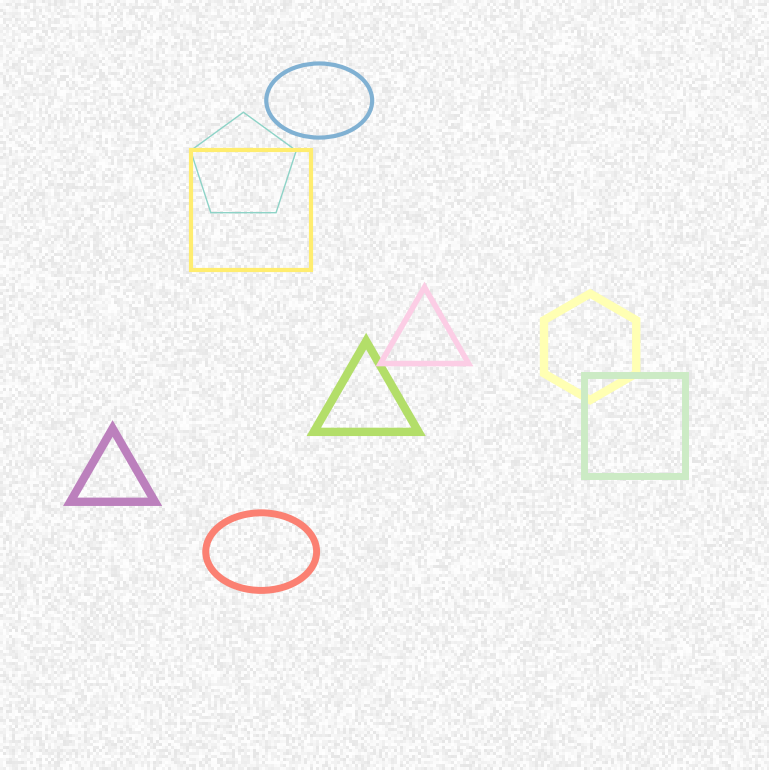[{"shape": "pentagon", "thickness": 0.5, "radius": 0.36, "center": [0.316, 0.782]}, {"shape": "hexagon", "thickness": 3, "radius": 0.35, "center": [0.766, 0.55]}, {"shape": "oval", "thickness": 2.5, "radius": 0.36, "center": [0.339, 0.284]}, {"shape": "oval", "thickness": 1.5, "radius": 0.34, "center": [0.415, 0.869]}, {"shape": "triangle", "thickness": 3, "radius": 0.39, "center": [0.476, 0.478]}, {"shape": "triangle", "thickness": 2, "radius": 0.33, "center": [0.551, 0.561]}, {"shape": "triangle", "thickness": 3, "radius": 0.32, "center": [0.146, 0.38]}, {"shape": "square", "thickness": 2.5, "radius": 0.33, "center": [0.824, 0.447]}, {"shape": "square", "thickness": 1.5, "radius": 0.39, "center": [0.326, 0.727]}]